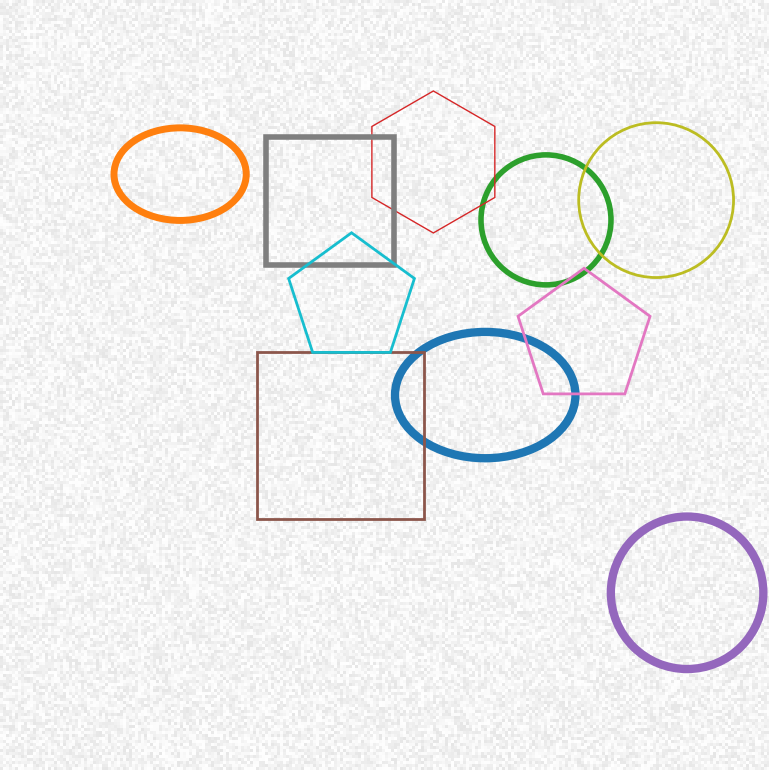[{"shape": "oval", "thickness": 3, "radius": 0.59, "center": [0.63, 0.487]}, {"shape": "oval", "thickness": 2.5, "radius": 0.43, "center": [0.234, 0.774]}, {"shape": "circle", "thickness": 2, "radius": 0.42, "center": [0.709, 0.714]}, {"shape": "hexagon", "thickness": 0.5, "radius": 0.46, "center": [0.563, 0.79]}, {"shape": "circle", "thickness": 3, "radius": 0.5, "center": [0.892, 0.23]}, {"shape": "square", "thickness": 1, "radius": 0.54, "center": [0.442, 0.434]}, {"shape": "pentagon", "thickness": 1, "radius": 0.45, "center": [0.758, 0.561]}, {"shape": "square", "thickness": 2, "radius": 0.42, "center": [0.429, 0.739]}, {"shape": "circle", "thickness": 1, "radius": 0.5, "center": [0.852, 0.74]}, {"shape": "pentagon", "thickness": 1, "radius": 0.43, "center": [0.457, 0.612]}]